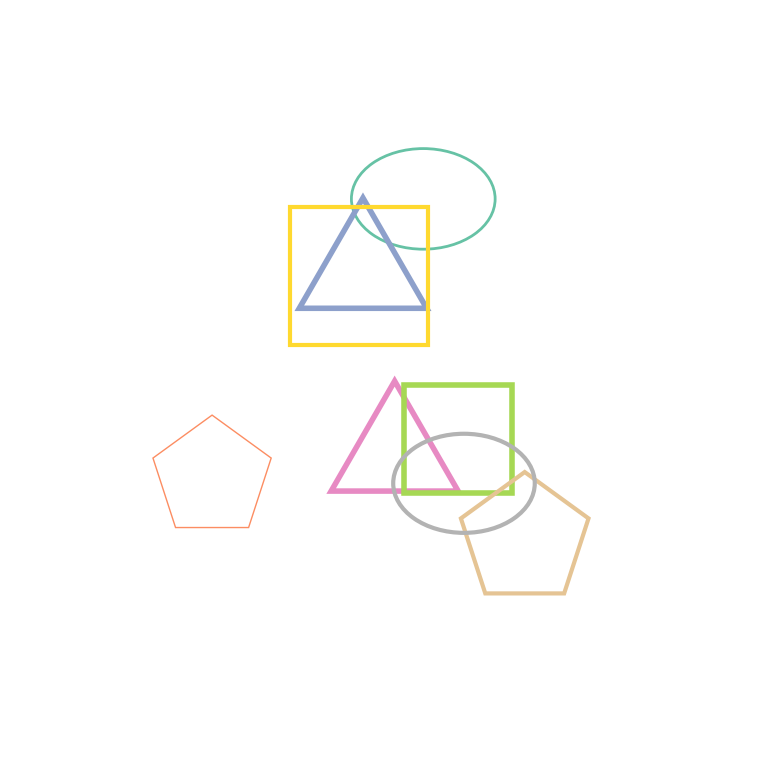[{"shape": "oval", "thickness": 1, "radius": 0.47, "center": [0.55, 0.742]}, {"shape": "pentagon", "thickness": 0.5, "radius": 0.4, "center": [0.275, 0.38]}, {"shape": "triangle", "thickness": 2, "radius": 0.48, "center": [0.471, 0.647]}, {"shape": "triangle", "thickness": 2, "radius": 0.48, "center": [0.513, 0.41]}, {"shape": "square", "thickness": 2, "radius": 0.35, "center": [0.595, 0.43]}, {"shape": "square", "thickness": 1.5, "radius": 0.45, "center": [0.466, 0.641]}, {"shape": "pentagon", "thickness": 1.5, "radius": 0.44, "center": [0.681, 0.3]}, {"shape": "oval", "thickness": 1.5, "radius": 0.46, "center": [0.603, 0.372]}]